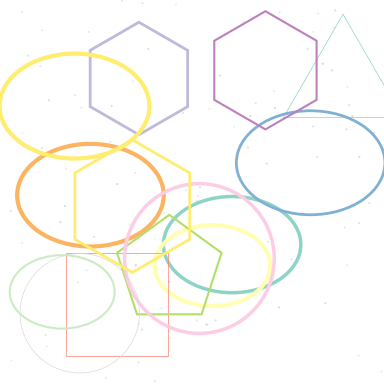[{"shape": "oval", "thickness": 2.5, "radius": 0.89, "center": [0.603, 0.365]}, {"shape": "triangle", "thickness": 0.5, "radius": 0.9, "center": [0.891, 0.784]}, {"shape": "oval", "thickness": 3, "radius": 0.75, "center": [0.552, 0.31]}, {"shape": "hexagon", "thickness": 2, "radius": 0.73, "center": [0.361, 0.796]}, {"shape": "square", "thickness": 0.5, "radius": 0.67, "center": [0.304, 0.208]}, {"shape": "oval", "thickness": 2, "radius": 0.96, "center": [0.807, 0.577]}, {"shape": "oval", "thickness": 3, "radius": 0.95, "center": [0.235, 0.493]}, {"shape": "pentagon", "thickness": 1.5, "radius": 0.71, "center": [0.44, 0.299]}, {"shape": "circle", "thickness": 2.5, "radius": 0.97, "center": [0.518, 0.329]}, {"shape": "circle", "thickness": 0.5, "radius": 0.78, "center": [0.207, 0.186]}, {"shape": "hexagon", "thickness": 1.5, "radius": 0.77, "center": [0.689, 0.817]}, {"shape": "oval", "thickness": 1.5, "radius": 0.68, "center": [0.162, 0.242]}, {"shape": "hexagon", "thickness": 2, "radius": 0.86, "center": [0.344, 0.465]}, {"shape": "oval", "thickness": 3, "radius": 0.97, "center": [0.194, 0.725]}]